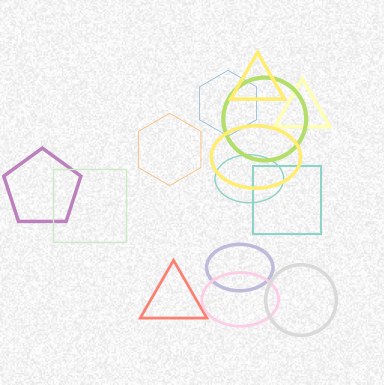[{"shape": "oval", "thickness": 1, "radius": 0.45, "center": [0.648, 0.536]}, {"shape": "square", "thickness": 1.5, "radius": 0.44, "center": [0.746, 0.482]}, {"shape": "triangle", "thickness": 2.5, "radius": 0.42, "center": [0.785, 0.712]}, {"shape": "oval", "thickness": 2.5, "radius": 0.43, "center": [0.623, 0.305]}, {"shape": "triangle", "thickness": 2, "radius": 0.5, "center": [0.451, 0.224]}, {"shape": "hexagon", "thickness": 0.5, "radius": 0.43, "center": [0.592, 0.732]}, {"shape": "hexagon", "thickness": 0.5, "radius": 0.47, "center": [0.441, 0.612]}, {"shape": "circle", "thickness": 3, "radius": 0.54, "center": [0.688, 0.691]}, {"shape": "oval", "thickness": 2, "radius": 0.5, "center": [0.624, 0.222]}, {"shape": "circle", "thickness": 2.5, "radius": 0.46, "center": [0.782, 0.221]}, {"shape": "pentagon", "thickness": 2.5, "radius": 0.53, "center": [0.11, 0.51]}, {"shape": "square", "thickness": 1, "radius": 0.47, "center": [0.232, 0.465]}, {"shape": "triangle", "thickness": 2.5, "radius": 0.4, "center": [0.669, 0.783]}, {"shape": "oval", "thickness": 2.5, "radius": 0.58, "center": [0.665, 0.592]}]